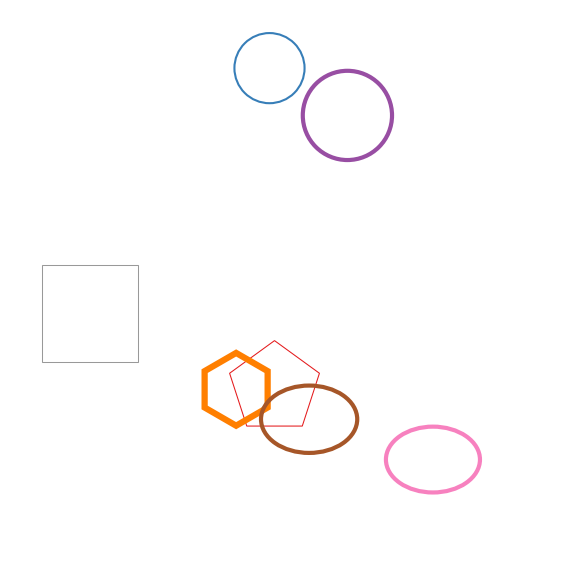[{"shape": "pentagon", "thickness": 0.5, "radius": 0.41, "center": [0.475, 0.328]}, {"shape": "circle", "thickness": 1, "radius": 0.3, "center": [0.467, 0.881]}, {"shape": "circle", "thickness": 2, "radius": 0.39, "center": [0.602, 0.799]}, {"shape": "hexagon", "thickness": 3, "radius": 0.32, "center": [0.409, 0.325]}, {"shape": "oval", "thickness": 2, "radius": 0.42, "center": [0.535, 0.273]}, {"shape": "oval", "thickness": 2, "radius": 0.41, "center": [0.75, 0.203]}, {"shape": "square", "thickness": 0.5, "radius": 0.42, "center": [0.156, 0.456]}]